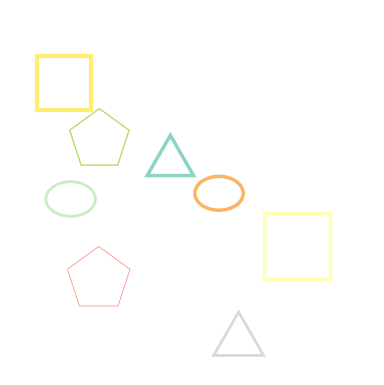[{"shape": "triangle", "thickness": 2.5, "radius": 0.35, "center": [0.443, 0.579]}, {"shape": "square", "thickness": 2.5, "radius": 0.43, "center": [0.772, 0.361]}, {"shape": "pentagon", "thickness": 0.5, "radius": 0.43, "center": [0.256, 0.274]}, {"shape": "oval", "thickness": 2.5, "radius": 0.31, "center": [0.569, 0.498]}, {"shape": "pentagon", "thickness": 1, "radius": 0.41, "center": [0.258, 0.637]}, {"shape": "triangle", "thickness": 2, "radius": 0.37, "center": [0.62, 0.114]}, {"shape": "oval", "thickness": 2, "radius": 0.32, "center": [0.184, 0.483]}, {"shape": "square", "thickness": 3, "radius": 0.35, "center": [0.167, 0.784]}]